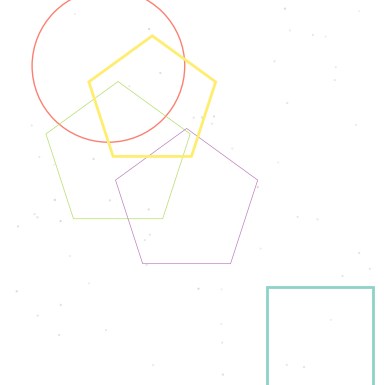[{"shape": "square", "thickness": 2, "radius": 0.69, "center": [0.832, 0.117]}, {"shape": "circle", "thickness": 1, "radius": 0.99, "center": [0.282, 0.829]}, {"shape": "pentagon", "thickness": 0.5, "radius": 0.99, "center": [0.307, 0.591]}, {"shape": "pentagon", "thickness": 0.5, "radius": 0.97, "center": [0.485, 0.472]}, {"shape": "pentagon", "thickness": 2, "radius": 0.87, "center": [0.395, 0.734]}]